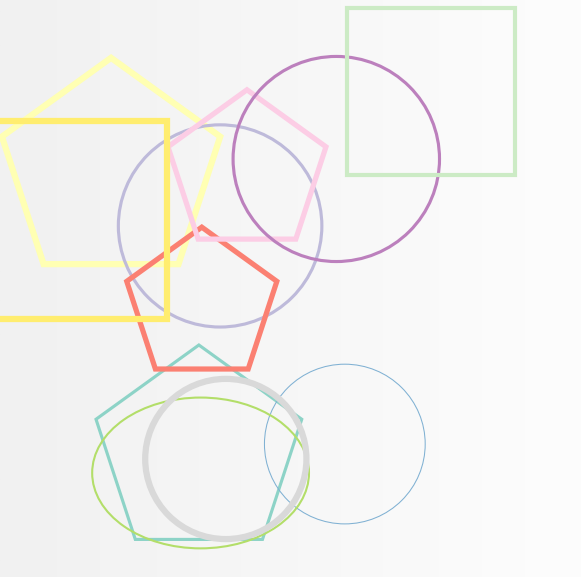[{"shape": "pentagon", "thickness": 1.5, "radius": 0.93, "center": [0.342, 0.216]}, {"shape": "pentagon", "thickness": 3, "radius": 0.99, "center": [0.191, 0.702]}, {"shape": "circle", "thickness": 1.5, "radius": 0.88, "center": [0.379, 0.608]}, {"shape": "pentagon", "thickness": 2.5, "radius": 0.68, "center": [0.347, 0.47]}, {"shape": "circle", "thickness": 0.5, "radius": 0.69, "center": [0.593, 0.23]}, {"shape": "oval", "thickness": 1, "radius": 0.93, "center": [0.345, 0.18]}, {"shape": "pentagon", "thickness": 2.5, "radius": 0.71, "center": [0.425, 0.701]}, {"shape": "circle", "thickness": 3, "radius": 0.69, "center": [0.389, 0.204]}, {"shape": "circle", "thickness": 1.5, "radius": 0.89, "center": [0.579, 0.724]}, {"shape": "square", "thickness": 2, "radius": 0.73, "center": [0.741, 0.841]}, {"shape": "square", "thickness": 3, "radius": 0.86, "center": [0.116, 0.619]}]